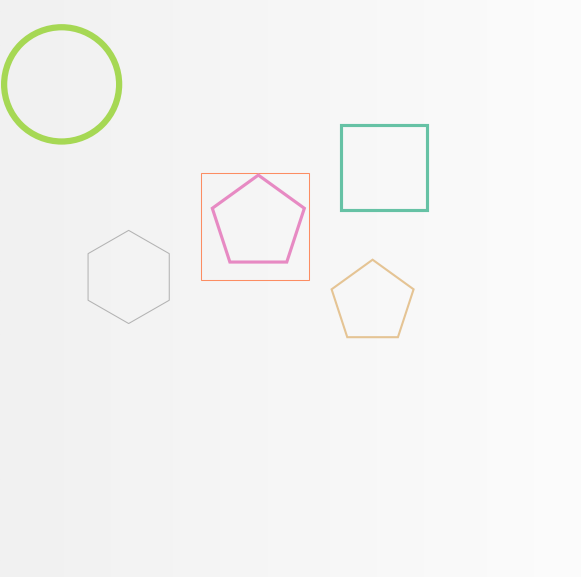[{"shape": "square", "thickness": 1.5, "radius": 0.37, "center": [0.661, 0.709]}, {"shape": "square", "thickness": 0.5, "radius": 0.46, "center": [0.438, 0.607]}, {"shape": "pentagon", "thickness": 1.5, "radius": 0.42, "center": [0.444, 0.613]}, {"shape": "circle", "thickness": 3, "radius": 0.49, "center": [0.106, 0.853]}, {"shape": "pentagon", "thickness": 1, "radius": 0.37, "center": [0.641, 0.475]}, {"shape": "hexagon", "thickness": 0.5, "radius": 0.4, "center": [0.221, 0.52]}]